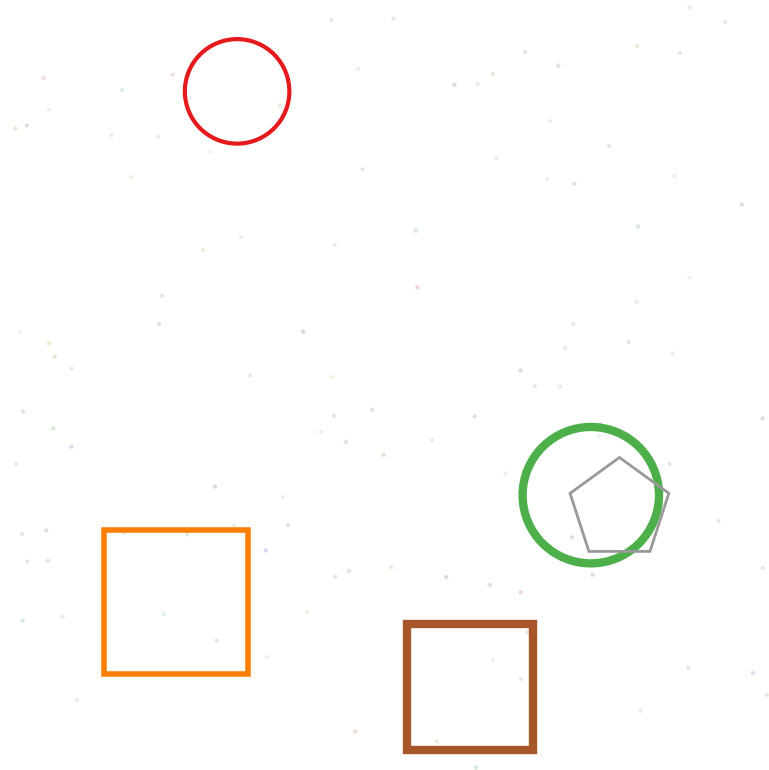[{"shape": "circle", "thickness": 1.5, "radius": 0.34, "center": [0.308, 0.881]}, {"shape": "circle", "thickness": 3, "radius": 0.44, "center": [0.767, 0.357]}, {"shape": "square", "thickness": 2, "radius": 0.47, "center": [0.228, 0.219]}, {"shape": "square", "thickness": 3, "radius": 0.41, "center": [0.61, 0.108]}, {"shape": "pentagon", "thickness": 1, "radius": 0.34, "center": [0.804, 0.338]}]